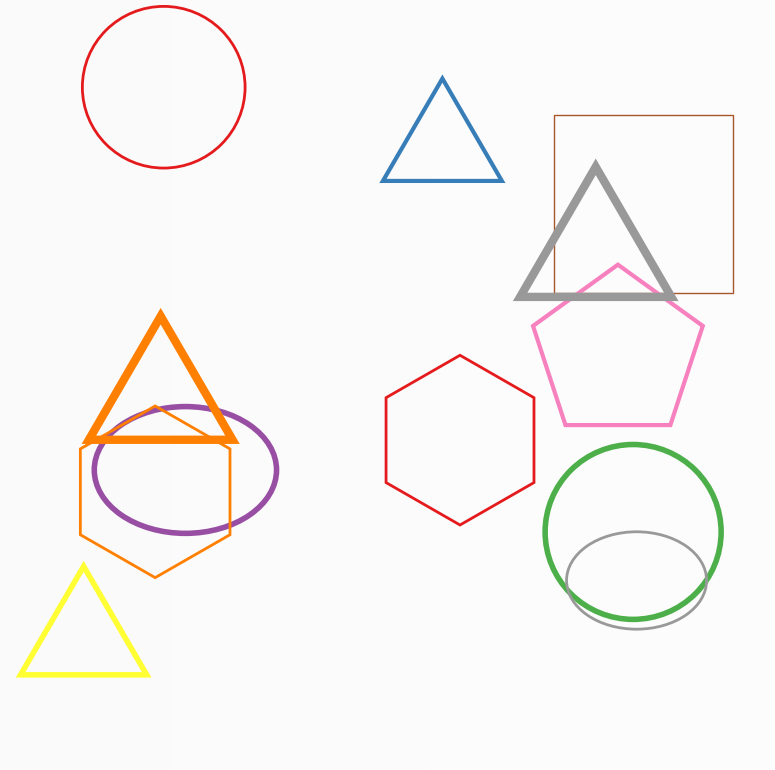[{"shape": "hexagon", "thickness": 1, "radius": 0.55, "center": [0.594, 0.428]}, {"shape": "circle", "thickness": 1, "radius": 0.52, "center": [0.211, 0.887]}, {"shape": "triangle", "thickness": 1.5, "radius": 0.44, "center": [0.571, 0.809]}, {"shape": "circle", "thickness": 2, "radius": 0.57, "center": [0.817, 0.309]}, {"shape": "oval", "thickness": 2, "radius": 0.59, "center": [0.239, 0.39]}, {"shape": "triangle", "thickness": 3, "radius": 0.53, "center": [0.207, 0.482]}, {"shape": "hexagon", "thickness": 1, "radius": 0.56, "center": [0.2, 0.361]}, {"shape": "triangle", "thickness": 2, "radius": 0.47, "center": [0.108, 0.171]}, {"shape": "square", "thickness": 0.5, "radius": 0.58, "center": [0.83, 0.735]}, {"shape": "pentagon", "thickness": 1.5, "radius": 0.58, "center": [0.797, 0.541]}, {"shape": "oval", "thickness": 1, "radius": 0.45, "center": [0.821, 0.246]}, {"shape": "triangle", "thickness": 3, "radius": 0.56, "center": [0.769, 0.671]}]